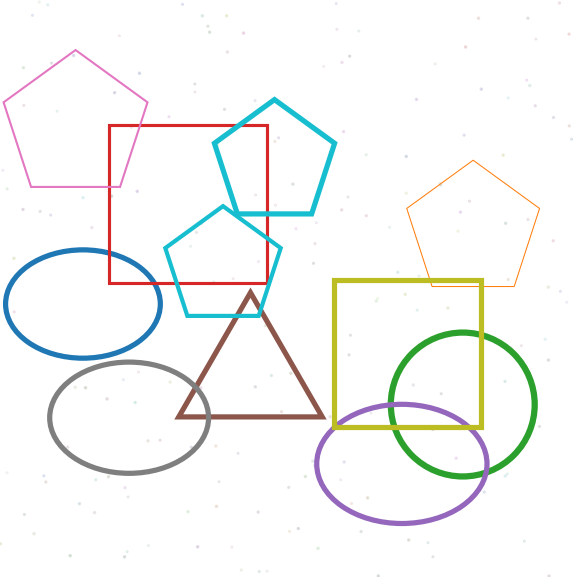[{"shape": "oval", "thickness": 2.5, "radius": 0.67, "center": [0.144, 0.473]}, {"shape": "pentagon", "thickness": 0.5, "radius": 0.6, "center": [0.819, 0.601]}, {"shape": "circle", "thickness": 3, "radius": 0.62, "center": [0.801, 0.299]}, {"shape": "square", "thickness": 1.5, "radius": 0.68, "center": [0.325, 0.646]}, {"shape": "oval", "thickness": 2.5, "radius": 0.74, "center": [0.696, 0.196]}, {"shape": "triangle", "thickness": 2.5, "radius": 0.72, "center": [0.434, 0.349]}, {"shape": "pentagon", "thickness": 1, "radius": 0.66, "center": [0.131, 0.781]}, {"shape": "oval", "thickness": 2.5, "radius": 0.69, "center": [0.224, 0.276]}, {"shape": "square", "thickness": 2.5, "radius": 0.64, "center": [0.706, 0.386]}, {"shape": "pentagon", "thickness": 2, "radius": 0.53, "center": [0.386, 0.537]}, {"shape": "pentagon", "thickness": 2.5, "radius": 0.55, "center": [0.475, 0.717]}]